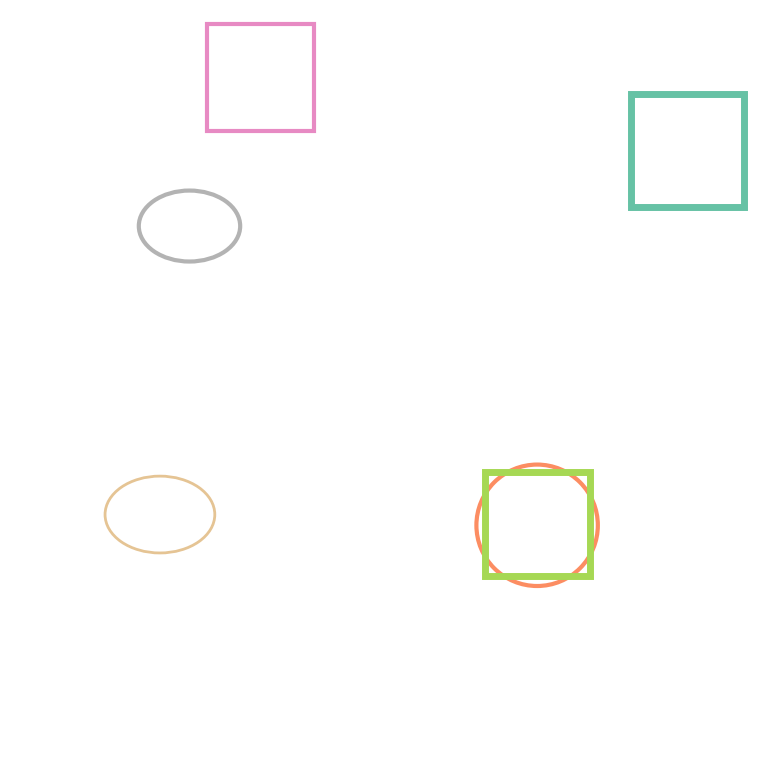[{"shape": "square", "thickness": 2.5, "radius": 0.37, "center": [0.892, 0.805]}, {"shape": "circle", "thickness": 1.5, "radius": 0.39, "center": [0.698, 0.318]}, {"shape": "square", "thickness": 1.5, "radius": 0.35, "center": [0.338, 0.899]}, {"shape": "square", "thickness": 2.5, "radius": 0.34, "center": [0.698, 0.319]}, {"shape": "oval", "thickness": 1, "radius": 0.36, "center": [0.208, 0.332]}, {"shape": "oval", "thickness": 1.5, "radius": 0.33, "center": [0.246, 0.706]}]